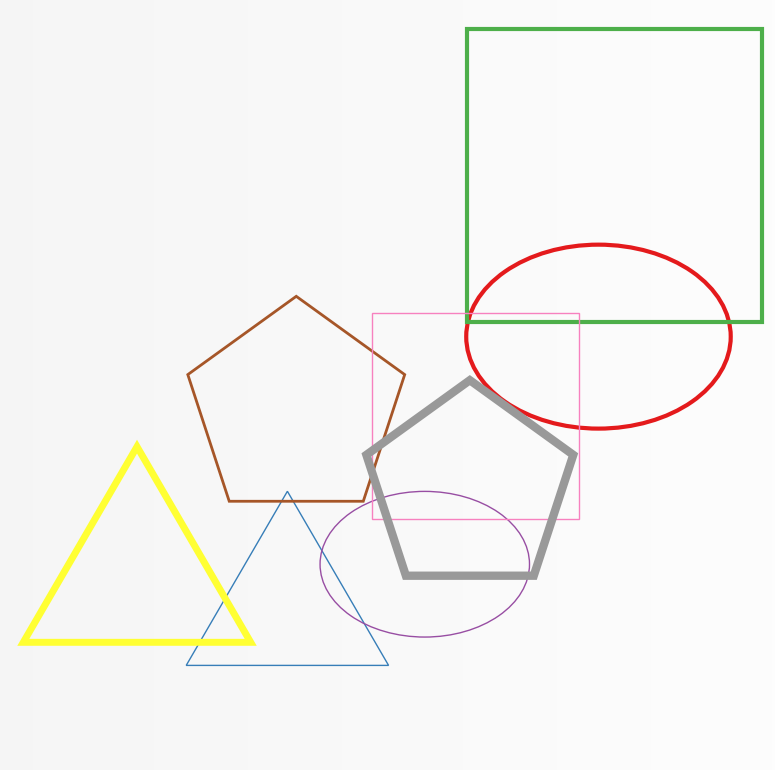[{"shape": "oval", "thickness": 1.5, "radius": 0.85, "center": [0.772, 0.563]}, {"shape": "triangle", "thickness": 0.5, "radius": 0.75, "center": [0.371, 0.211]}, {"shape": "square", "thickness": 1.5, "radius": 0.95, "center": [0.793, 0.772]}, {"shape": "oval", "thickness": 0.5, "radius": 0.68, "center": [0.548, 0.267]}, {"shape": "triangle", "thickness": 2.5, "radius": 0.85, "center": [0.177, 0.251]}, {"shape": "pentagon", "thickness": 1, "radius": 0.74, "center": [0.382, 0.468]}, {"shape": "square", "thickness": 0.5, "radius": 0.67, "center": [0.613, 0.46]}, {"shape": "pentagon", "thickness": 3, "radius": 0.7, "center": [0.606, 0.366]}]